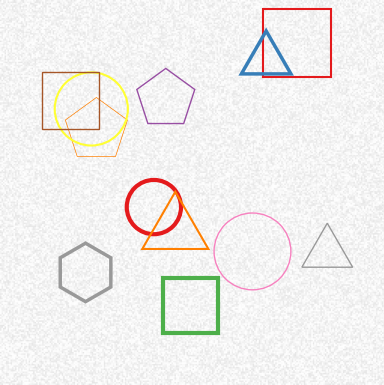[{"shape": "circle", "thickness": 3, "radius": 0.35, "center": [0.4, 0.462]}, {"shape": "square", "thickness": 1.5, "radius": 0.44, "center": [0.772, 0.888]}, {"shape": "triangle", "thickness": 2.5, "radius": 0.37, "center": [0.691, 0.845]}, {"shape": "square", "thickness": 3, "radius": 0.36, "center": [0.494, 0.207]}, {"shape": "pentagon", "thickness": 1, "radius": 0.4, "center": [0.431, 0.743]}, {"shape": "triangle", "thickness": 1.5, "radius": 0.5, "center": [0.455, 0.403]}, {"shape": "pentagon", "thickness": 0.5, "radius": 0.42, "center": [0.25, 0.662]}, {"shape": "circle", "thickness": 1.5, "radius": 0.48, "center": [0.237, 0.717]}, {"shape": "square", "thickness": 1, "radius": 0.37, "center": [0.183, 0.739]}, {"shape": "circle", "thickness": 1, "radius": 0.5, "center": [0.656, 0.347]}, {"shape": "hexagon", "thickness": 2.5, "radius": 0.38, "center": [0.222, 0.292]}, {"shape": "triangle", "thickness": 1, "radius": 0.38, "center": [0.85, 0.344]}]